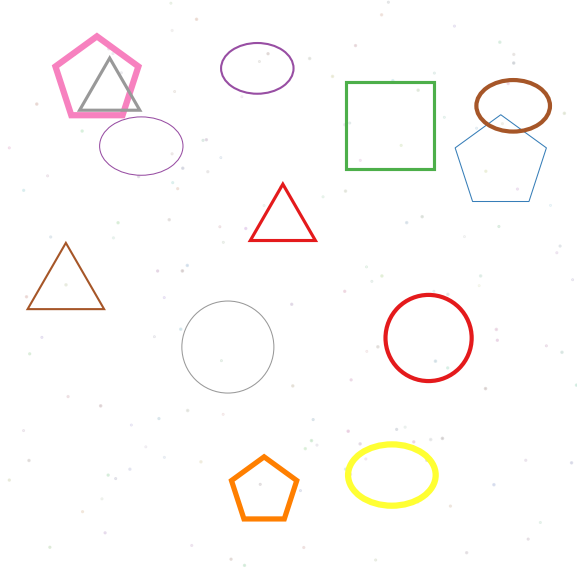[{"shape": "circle", "thickness": 2, "radius": 0.37, "center": [0.742, 0.414]}, {"shape": "triangle", "thickness": 1.5, "radius": 0.33, "center": [0.49, 0.615]}, {"shape": "pentagon", "thickness": 0.5, "radius": 0.42, "center": [0.867, 0.717]}, {"shape": "square", "thickness": 1.5, "radius": 0.38, "center": [0.675, 0.782]}, {"shape": "oval", "thickness": 0.5, "radius": 0.36, "center": [0.245, 0.746]}, {"shape": "oval", "thickness": 1, "radius": 0.31, "center": [0.446, 0.881]}, {"shape": "pentagon", "thickness": 2.5, "radius": 0.3, "center": [0.457, 0.149]}, {"shape": "oval", "thickness": 3, "radius": 0.38, "center": [0.679, 0.177]}, {"shape": "oval", "thickness": 2, "radius": 0.32, "center": [0.889, 0.816]}, {"shape": "triangle", "thickness": 1, "radius": 0.38, "center": [0.114, 0.502]}, {"shape": "pentagon", "thickness": 3, "radius": 0.38, "center": [0.168, 0.861]}, {"shape": "triangle", "thickness": 1.5, "radius": 0.3, "center": [0.19, 0.838]}, {"shape": "circle", "thickness": 0.5, "radius": 0.4, "center": [0.395, 0.398]}]